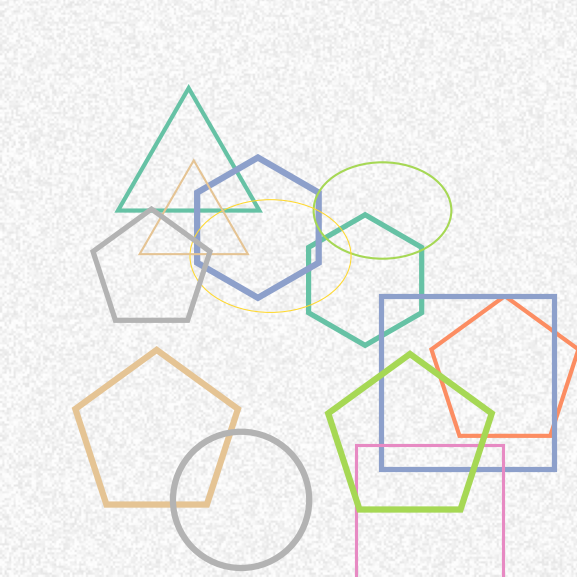[{"shape": "hexagon", "thickness": 2.5, "radius": 0.57, "center": [0.632, 0.514]}, {"shape": "triangle", "thickness": 2, "radius": 0.71, "center": [0.327, 0.705]}, {"shape": "pentagon", "thickness": 2, "radius": 0.67, "center": [0.874, 0.353]}, {"shape": "hexagon", "thickness": 3, "radius": 0.61, "center": [0.447, 0.605]}, {"shape": "square", "thickness": 2.5, "radius": 0.75, "center": [0.809, 0.338]}, {"shape": "square", "thickness": 1.5, "radius": 0.63, "center": [0.744, 0.101]}, {"shape": "oval", "thickness": 1, "radius": 0.6, "center": [0.662, 0.635]}, {"shape": "pentagon", "thickness": 3, "radius": 0.74, "center": [0.71, 0.237]}, {"shape": "oval", "thickness": 0.5, "radius": 0.7, "center": [0.468, 0.556]}, {"shape": "triangle", "thickness": 1, "radius": 0.54, "center": [0.336, 0.613]}, {"shape": "pentagon", "thickness": 3, "radius": 0.74, "center": [0.271, 0.245]}, {"shape": "circle", "thickness": 3, "radius": 0.59, "center": [0.417, 0.134]}, {"shape": "pentagon", "thickness": 2.5, "radius": 0.53, "center": [0.262, 0.531]}]